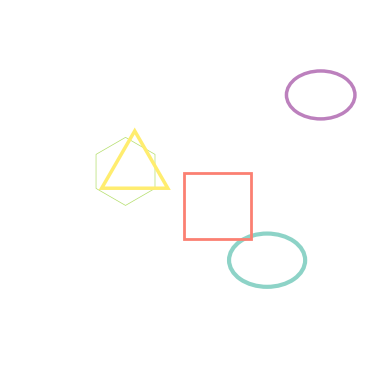[{"shape": "oval", "thickness": 3, "radius": 0.49, "center": [0.694, 0.324]}, {"shape": "square", "thickness": 2, "radius": 0.43, "center": [0.564, 0.465]}, {"shape": "hexagon", "thickness": 0.5, "radius": 0.44, "center": [0.326, 0.555]}, {"shape": "oval", "thickness": 2.5, "radius": 0.44, "center": [0.833, 0.753]}, {"shape": "triangle", "thickness": 2.5, "radius": 0.5, "center": [0.35, 0.561]}]